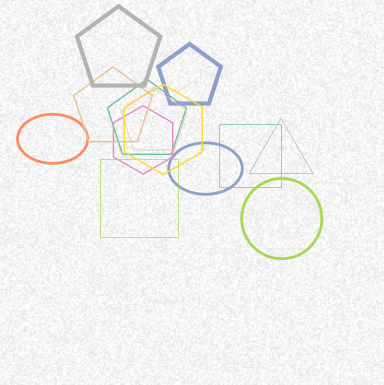[{"shape": "pentagon", "thickness": 1, "radius": 0.54, "center": [0.382, 0.686]}, {"shape": "square", "thickness": 0.5, "radius": 0.41, "center": [0.649, 0.597]}, {"shape": "oval", "thickness": 2, "radius": 0.46, "center": [0.137, 0.639]}, {"shape": "oval", "thickness": 2, "radius": 0.48, "center": [0.534, 0.562]}, {"shape": "pentagon", "thickness": 3, "radius": 0.43, "center": [0.492, 0.8]}, {"shape": "hexagon", "thickness": 1, "radius": 0.44, "center": [0.372, 0.637]}, {"shape": "circle", "thickness": 2, "radius": 0.52, "center": [0.732, 0.432]}, {"shape": "square", "thickness": 0.5, "radius": 0.5, "center": [0.361, 0.486]}, {"shape": "hexagon", "thickness": 1, "radius": 0.58, "center": [0.424, 0.664]}, {"shape": "pentagon", "thickness": 0.5, "radius": 0.45, "center": [0.4, 0.683]}, {"shape": "pentagon", "thickness": 1, "radius": 0.54, "center": [0.294, 0.719]}, {"shape": "pentagon", "thickness": 3, "radius": 0.57, "center": [0.308, 0.87]}, {"shape": "triangle", "thickness": 0.5, "radius": 0.48, "center": [0.73, 0.597]}]